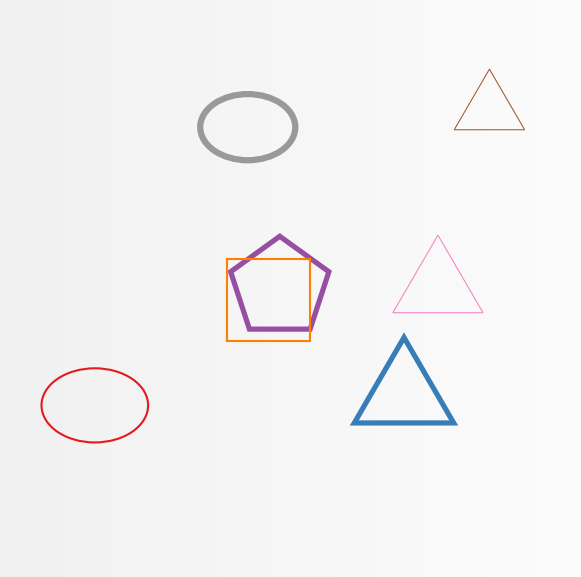[{"shape": "oval", "thickness": 1, "radius": 0.46, "center": [0.163, 0.297]}, {"shape": "triangle", "thickness": 2.5, "radius": 0.49, "center": [0.695, 0.316]}, {"shape": "pentagon", "thickness": 2.5, "radius": 0.44, "center": [0.481, 0.501]}, {"shape": "square", "thickness": 1, "radius": 0.36, "center": [0.462, 0.48]}, {"shape": "triangle", "thickness": 0.5, "radius": 0.35, "center": [0.842, 0.809]}, {"shape": "triangle", "thickness": 0.5, "radius": 0.45, "center": [0.753, 0.502]}, {"shape": "oval", "thickness": 3, "radius": 0.41, "center": [0.426, 0.779]}]